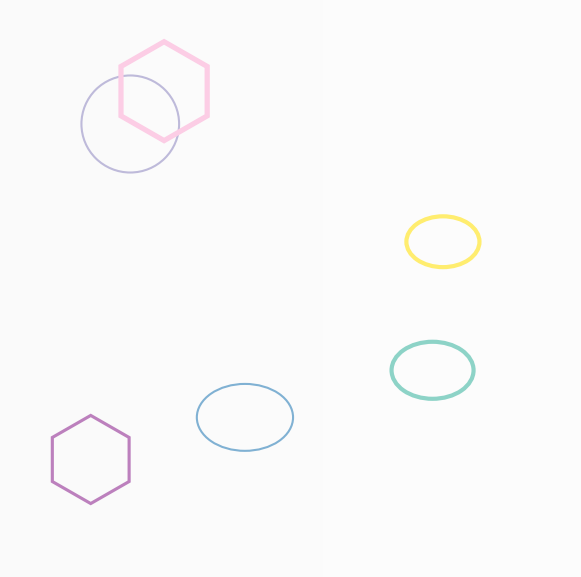[{"shape": "oval", "thickness": 2, "radius": 0.35, "center": [0.744, 0.358]}, {"shape": "circle", "thickness": 1, "radius": 0.42, "center": [0.224, 0.784]}, {"shape": "oval", "thickness": 1, "radius": 0.41, "center": [0.421, 0.276]}, {"shape": "hexagon", "thickness": 2.5, "radius": 0.43, "center": [0.282, 0.841]}, {"shape": "hexagon", "thickness": 1.5, "radius": 0.38, "center": [0.156, 0.203]}, {"shape": "oval", "thickness": 2, "radius": 0.31, "center": [0.762, 0.581]}]